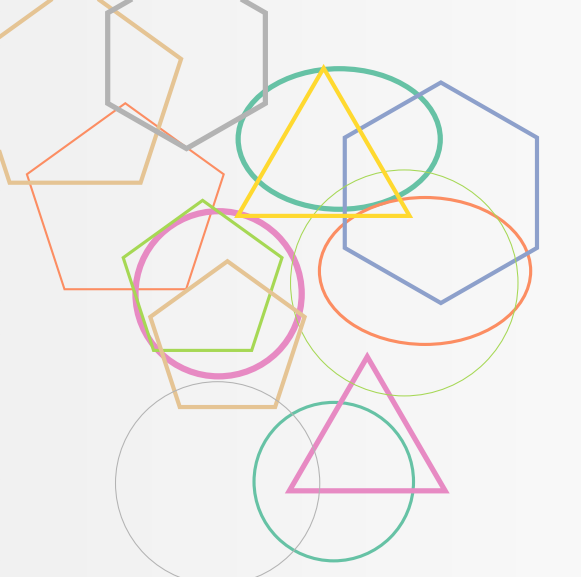[{"shape": "oval", "thickness": 2.5, "radius": 0.87, "center": [0.584, 0.758]}, {"shape": "circle", "thickness": 1.5, "radius": 0.69, "center": [0.574, 0.165]}, {"shape": "pentagon", "thickness": 1, "radius": 0.89, "center": [0.216, 0.642]}, {"shape": "oval", "thickness": 1.5, "radius": 0.91, "center": [0.731, 0.53]}, {"shape": "hexagon", "thickness": 2, "radius": 0.95, "center": [0.759, 0.665]}, {"shape": "circle", "thickness": 3, "radius": 0.71, "center": [0.376, 0.49]}, {"shape": "triangle", "thickness": 2.5, "radius": 0.77, "center": [0.632, 0.227]}, {"shape": "pentagon", "thickness": 1.5, "radius": 0.72, "center": [0.349, 0.509]}, {"shape": "circle", "thickness": 0.5, "radius": 0.98, "center": [0.696, 0.509]}, {"shape": "triangle", "thickness": 2, "radius": 0.85, "center": [0.557, 0.711]}, {"shape": "pentagon", "thickness": 2, "radius": 0.96, "center": [0.129, 0.838]}, {"shape": "pentagon", "thickness": 2, "radius": 0.7, "center": [0.391, 0.407]}, {"shape": "hexagon", "thickness": 2.5, "radius": 0.78, "center": [0.321, 0.898]}, {"shape": "circle", "thickness": 0.5, "radius": 0.88, "center": [0.374, 0.162]}]